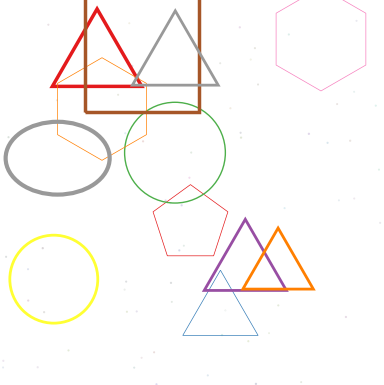[{"shape": "triangle", "thickness": 2.5, "radius": 0.67, "center": [0.252, 0.843]}, {"shape": "pentagon", "thickness": 0.5, "radius": 0.51, "center": [0.495, 0.418]}, {"shape": "triangle", "thickness": 0.5, "radius": 0.56, "center": [0.573, 0.185]}, {"shape": "circle", "thickness": 1, "radius": 0.65, "center": [0.454, 0.603]}, {"shape": "triangle", "thickness": 2, "radius": 0.62, "center": [0.637, 0.307]}, {"shape": "triangle", "thickness": 2, "radius": 0.53, "center": [0.722, 0.302]}, {"shape": "hexagon", "thickness": 0.5, "radius": 0.67, "center": [0.265, 0.717]}, {"shape": "circle", "thickness": 2, "radius": 0.57, "center": [0.14, 0.275]}, {"shape": "square", "thickness": 2.5, "radius": 0.74, "center": [0.369, 0.858]}, {"shape": "hexagon", "thickness": 0.5, "radius": 0.67, "center": [0.834, 0.898]}, {"shape": "triangle", "thickness": 2, "radius": 0.64, "center": [0.455, 0.843]}, {"shape": "oval", "thickness": 3, "radius": 0.68, "center": [0.15, 0.589]}]